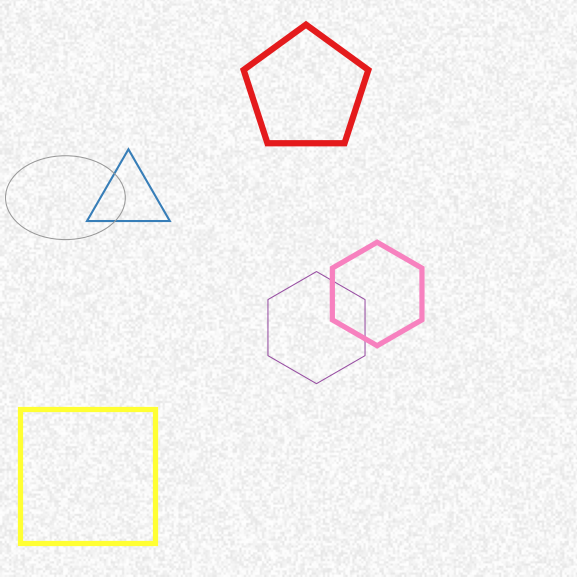[{"shape": "pentagon", "thickness": 3, "radius": 0.57, "center": [0.53, 0.843]}, {"shape": "triangle", "thickness": 1, "radius": 0.41, "center": [0.222, 0.658]}, {"shape": "hexagon", "thickness": 0.5, "radius": 0.49, "center": [0.548, 0.432]}, {"shape": "square", "thickness": 2.5, "radius": 0.58, "center": [0.152, 0.175]}, {"shape": "hexagon", "thickness": 2.5, "radius": 0.45, "center": [0.653, 0.49]}, {"shape": "oval", "thickness": 0.5, "radius": 0.52, "center": [0.113, 0.657]}]